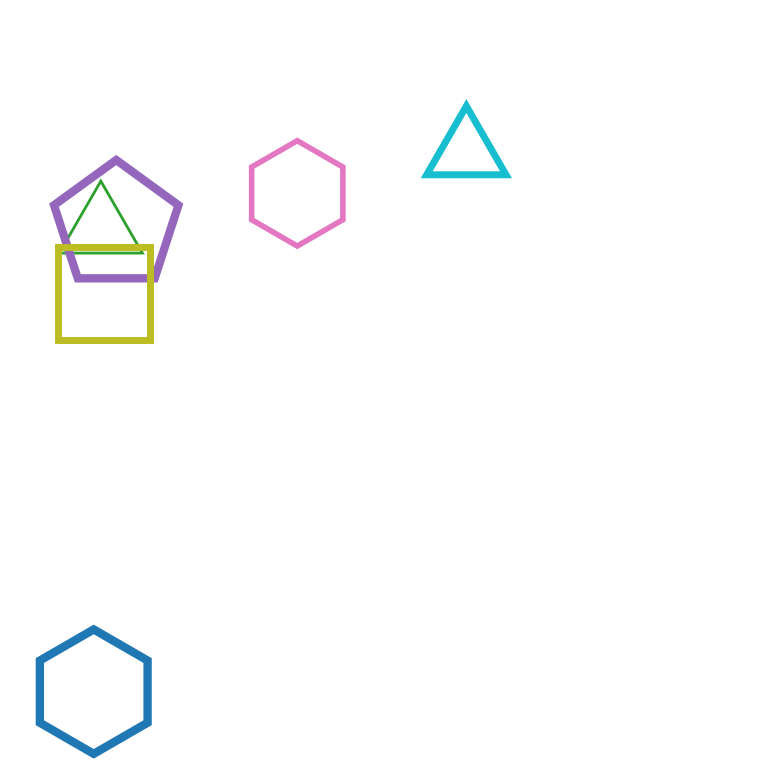[{"shape": "hexagon", "thickness": 3, "radius": 0.4, "center": [0.122, 0.102]}, {"shape": "triangle", "thickness": 1, "radius": 0.31, "center": [0.131, 0.702]}, {"shape": "pentagon", "thickness": 3, "radius": 0.42, "center": [0.151, 0.707]}, {"shape": "hexagon", "thickness": 2, "radius": 0.34, "center": [0.386, 0.749]}, {"shape": "square", "thickness": 2.5, "radius": 0.3, "center": [0.135, 0.619]}, {"shape": "triangle", "thickness": 2.5, "radius": 0.3, "center": [0.606, 0.803]}]